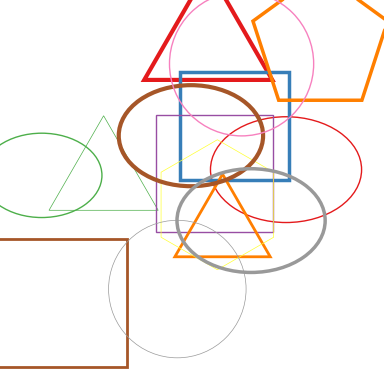[{"shape": "oval", "thickness": 1, "radius": 0.98, "center": [0.743, 0.559]}, {"shape": "triangle", "thickness": 3, "radius": 0.96, "center": [0.541, 0.888]}, {"shape": "square", "thickness": 2.5, "radius": 0.7, "center": [0.609, 0.673]}, {"shape": "oval", "thickness": 1, "radius": 0.78, "center": [0.108, 0.545]}, {"shape": "triangle", "thickness": 0.5, "radius": 0.82, "center": [0.269, 0.536]}, {"shape": "square", "thickness": 1, "radius": 0.76, "center": [0.557, 0.549]}, {"shape": "pentagon", "thickness": 2.5, "radius": 0.92, "center": [0.832, 0.888]}, {"shape": "triangle", "thickness": 2, "radius": 0.72, "center": [0.578, 0.405]}, {"shape": "hexagon", "thickness": 0.5, "radius": 0.84, "center": [0.565, 0.468]}, {"shape": "oval", "thickness": 3, "radius": 0.94, "center": [0.496, 0.648]}, {"shape": "square", "thickness": 2, "radius": 0.83, "center": [0.163, 0.214]}, {"shape": "circle", "thickness": 1, "radius": 0.94, "center": [0.627, 0.834]}, {"shape": "circle", "thickness": 0.5, "radius": 0.89, "center": [0.461, 0.249]}, {"shape": "oval", "thickness": 2.5, "radius": 0.96, "center": [0.652, 0.427]}]